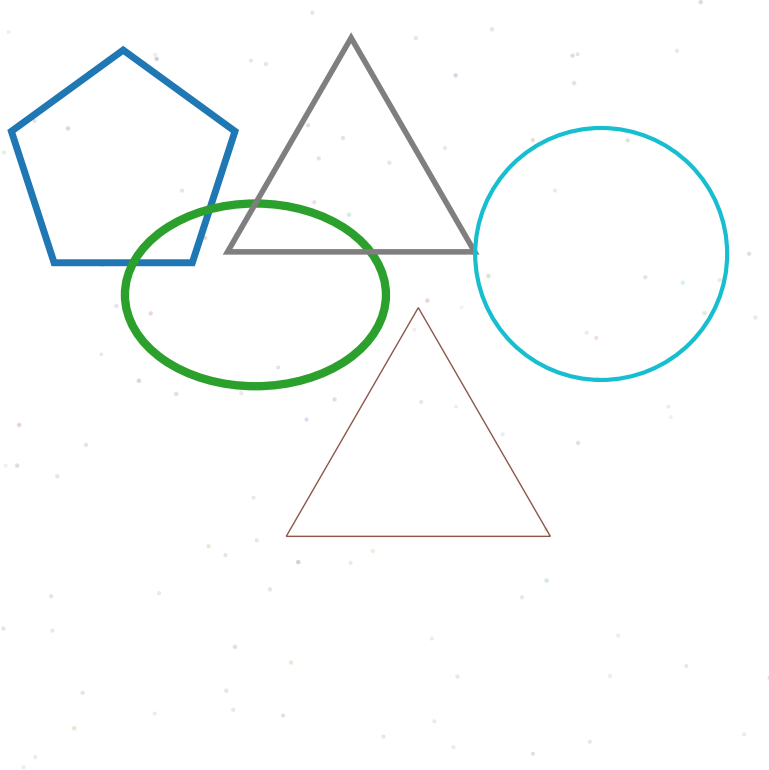[{"shape": "pentagon", "thickness": 2.5, "radius": 0.76, "center": [0.16, 0.782]}, {"shape": "oval", "thickness": 3, "radius": 0.85, "center": [0.332, 0.617]}, {"shape": "triangle", "thickness": 0.5, "radius": 0.99, "center": [0.543, 0.402]}, {"shape": "triangle", "thickness": 2, "radius": 0.93, "center": [0.456, 0.766]}, {"shape": "circle", "thickness": 1.5, "radius": 0.82, "center": [0.781, 0.67]}]